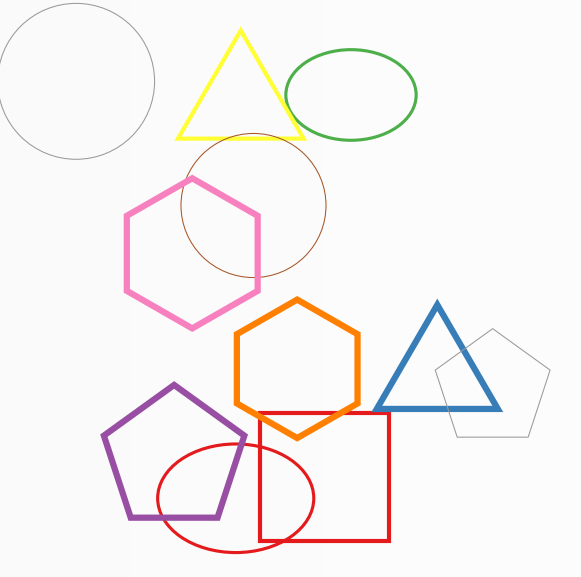[{"shape": "square", "thickness": 2, "radius": 0.55, "center": [0.558, 0.173]}, {"shape": "oval", "thickness": 1.5, "radius": 0.67, "center": [0.406, 0.136]}, {"shape": "triangle", "thickness": 3, "radius": 0.6, "center": [0.752, 0.351]}, {"shape": "oval", "thickness": 1.5, "radius": 0.56, "center": [0.604, 0.835]}, {"shape": "pentagon", "thickness": 3, "radius": 0.64, "center": [0.3, 0.206]}, {"shape": "hexagon", "thickness": 3, "radius": 0.6, "center": [0.511, 0.36]}, {"shape": "triangle", "thickness": 2, "radius": 0.62, "center": [0.414, 0.822]}, {"shape": "circle", "thickness": 0.5, "radius": 0.62, "center": [0.436, 0.643]}, {"shape": "hexagon", "thickness": 3, "radius": 0.65, "center": [0.331, 0.56]}, {"shape": "pentagon", "thickness": 0.5, "radius": 0.52, "center": [0.848, 0.326]}, {"shape": "circle", "thickness": 0.5, "radius": 0.67, "center": [0.131, 0.858]}]